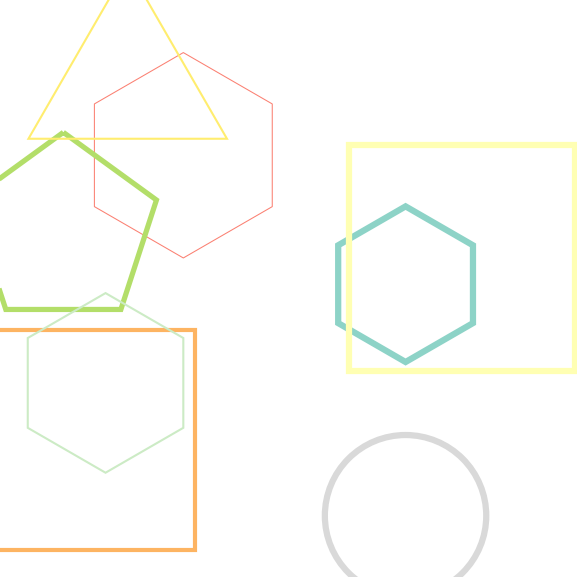[{"shape": "hexagon", "thickness": 3, "radius": 0.67, "center": [0.702, 0.507]}, {"shape": "square", "thickness": 3, "radius": 0.98, "center": [0.8, 0.552]}, {"shape": "hexagon", "thickness": 0.5, "radius": 0.89, "center": [0.317, 0.73]}, {"shape": "square", "thickness": 2, "radius": 0.95, "center": [0.147, 0.237]}, {"shape": "pentagon", "thickness": 2.5, "radius": 0.85, "center": [0.11, 0.6]}, {"shape": "circle", "thickness": 3, "radius": 0.7, "center": [0.702, 0.106]}, {"shape": "hexagon", "thickness": 1, "radius": 0.78, "center": [0.183, 0.336]}, {"shape": "triangle", "thickness": 1, "radius": 0.99, "center": [0.221, 0.858]}]